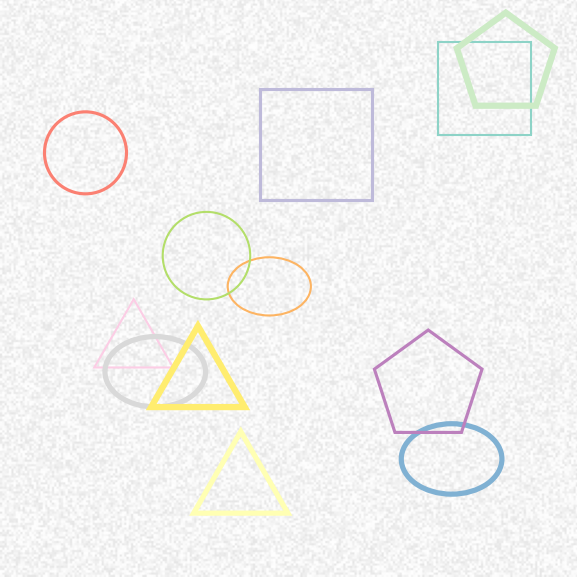[{"shape": "square", "thickness": 1, "radius": 0.4, "center": [0.839, 0.846]}, {"shape": "triangle", "thickness": 2.5, "radius": 0.47, "center": [0.417, 0.158]}, {"shape": "square", "thickness": 1.5, "radius": 0.48, "center": [0.548, 0.749]}, {"shape": "circle", "thickness": 1.5, "radius": 0.35, "center": [0.148, 0.734]}, {"shape": "oval", "thickness": 2.5, "radius": 0.44, "center": [0.782, 0.204]}, {"shape": "oval", "thickness": 1, "radius": 0.36, "center": [0.466, 0.503]}, {"shape": "circle", "thickness": 1, "radius": 0.38, "center": [0.358, 0.556]}, {"shape": "triangle", "thickness": 1, "radius": 0.39, "center": [0.232, 0.402]}, {"shape": "oval", "thickness": 2.5, "radius": 0.44, "center": [0.269, 0.355]}, {"shape": "pentagon", "thickness": 1.5, "radius": 0.49, "center": [0.741, 0.33]}, {"shape": "pentagon", "thickness": 3, "radius": 0.45, "center": [0.876, 0.888]}, {"shape": "triangle", "thickness": 3, "radius": 0.47, "center": [0.343, 0.341]}]